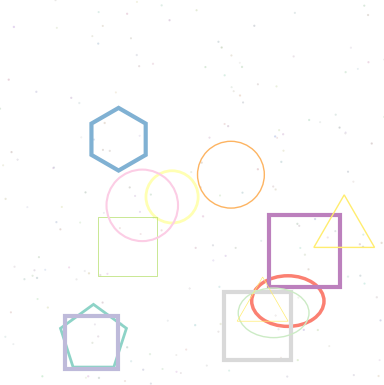[{"shape": "pentagon", "thickness": 2, "radius": 0.45, "center": [0.243, 0.119]}, {"shape": "circle", "thickness": 2, "radius": 0.34, "center": [0.447, 0.489]}, {"shape": "square", "thickness": 3, "radius": 0.34, "center": [0.239, 0.11]}, {"shape": "oval", "thickness": 2.5, "radius": 0.47, "center": [0.748, 0.218]}, {"shape": "hexagon", "thickness": 3, "radius": 0.41, "center": [0.308, 0.638]}, {"shape": "circle", "thickness": 1, "radius": 0.43, "center": [0.6, 0.546]}, {"shape": "square", "thickness": 0.5, "radius": 0.38, "center": [0.332, 0.361]}, {"shape": "circle", "thickness": 1.5, "radius": 0.46, "center": [0.37, 0.467]}, {"shape": "square", "thickness": 3, "radius": 0.44, "center": [0.669, 0.153]}, {"shape": "square", "thickness": 3, "radius": 0.46, "center": [0.792, 0.348]}, {"shape": "oval", "thickness": 1, "radius": 0.46, "center": [0.711, 0.187]}, {"shape": "triangle", "thickness": 0.5, "radius": 0.38, "center": [0.682, 0.204]}, {"shape": "triangle", "thickness": 1, "radius": 0.45, "center": [0.894, 0.403]}]